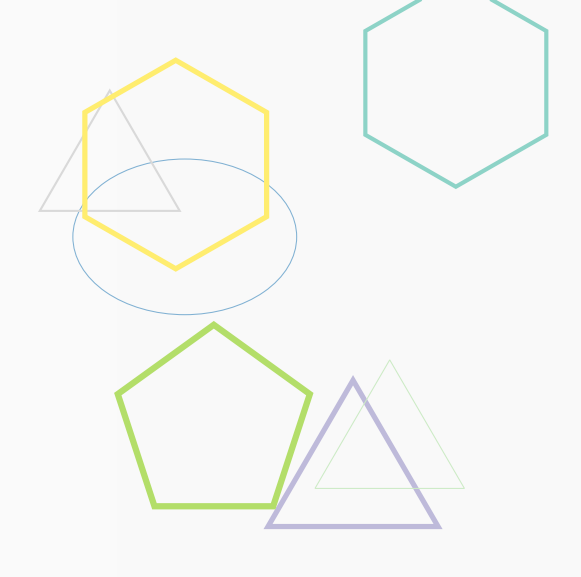[{"shape": "hexagon", "thickness": 2, "radius": 0.9, "center": [0.784, 0.856]}, {"shape": "triangle", "thickness": 2.5, "radius": 0.84, "center": [0.607, 0.172]}, {"shape": "oval", "thickness": 0.5, "radius": 0.96, "center": [0.318, 0.589]}, {"shape": "pentagon", "thickness": 3, "radius": 0.87, "center": [0.368, 0.263]}, {"shape": "triangle", "thickness": 1, "radius": 0.69, "center": [0.189, 0.703]}, {"shape": "triangle", "thickness": 0.5, "radius": 0.74, "center": [0.67, 0.228]}, {"shape": "hexagon", "thickness": 2.5, "radius": 0.9, "center": [0.302, 0.714]}]